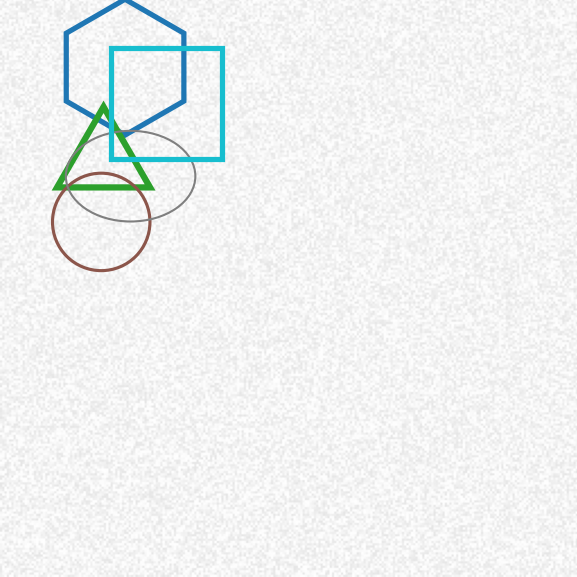[{"shape": "hexagon", "thickness": 2.5, "radius": 0.59, "center": [0.217, 0.883]}, {"shape": "triangle", "thickness": 3, "radius": 0.47, "center": [0.179, 0.721]}, {"shape": "circle", "thickness": 1.5, "radius": 0.42, "center": [0.175, 0.615]}, {"shape": "oval", "thickness": 1, "radius": 0.56, "center": [0.226, 0.694]}, {"shape": "square", "thickness": 2.5, "radius": 0.48, "center": [0.289, 0.82]}]